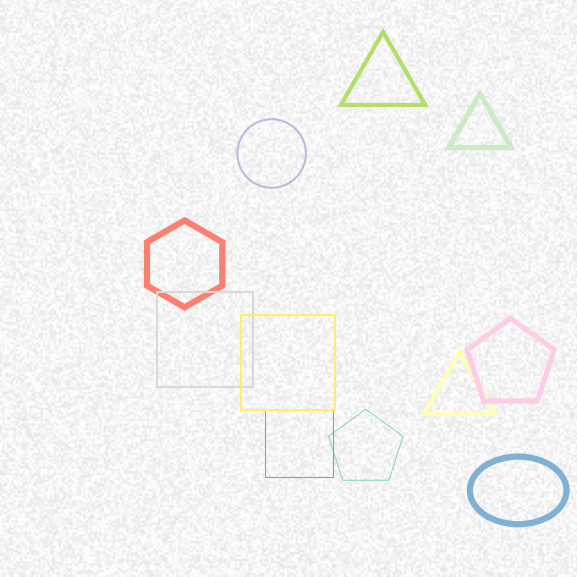[{"shape": "pentagon", "thickness": 0.5, "radius": 0.34, "center": [0.633, 0.223]}, {"shape": "triangle", "thickness": 2, "radius": 0.36, "center": [0.796, 0.318]}, {"shape": "circle", "thickness": 1, "radius": 0.3, "center": [0.47, 0.733]}, {"shape": "hexagon", "thickness": 3, "radius": 0.38, "center": [0.32, 0.542]}, {"shape": "oval", "thickness": 3, "radius": 0.42, "center": [0.897, 0.15]}, {"shape": "triangle", "thickness": 2, "radius": 0.42, "center": [0.663, 0.86]}, {"shape": "pentagon", "thickness": 2.5, "radius": 0.4, "center": [0.884, 0.369]}, {"shape": "square", "thickness": 1, "radius": 0.41, "center": [0.354, 0.411]}, {"shape": "square", "thickness": 0.5, "radius": 0.29, "center": [0.518, 0.231]}, {"shape": "triangle", "thickness": 2.5, "radius": 0.31, "center": [0.831, 0.775]}, {"shape": "square", "thickness": 1, "radius": 0.41, "center": [0.499, 0.371]}]